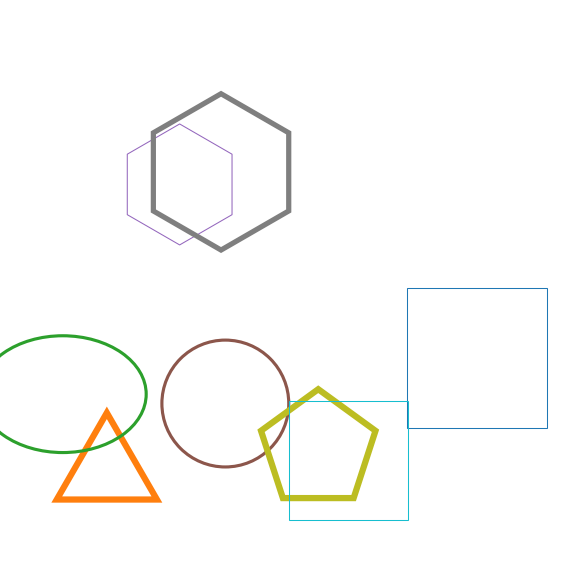[{"shape": "square", "thickness": 0.5, "radius": 0.61, "center": [0.826, 0.38]}, {"shape": "triangle", "thickness": 3, "radius": 0.5, "center": [0.185, 0.184]}, {"shape": "oval", "thickness": 1.5, "radius": 0.72, "center": [0.109, 0.317]}, {"shape": "hexagon", "thickness": 0.5, "radius": 0.52, "center": [0.311, 0.68]}, {"shape": "circle", "thickness": 1.5, "radius": 0.55, "center": [0.39, 0.3]}, {"shape": "hexagon", "thickness": 2.5, "radius": 0.68, "center": [0.383, 0.701]}, {"shape": "pentagon", "thickness": 3, "radius": 0.52, "center": [0.551, 0.221]}, {"shape": "square", "thickness": 0.5, "radius": 0.52, "center": [0.604, 0.202]}]